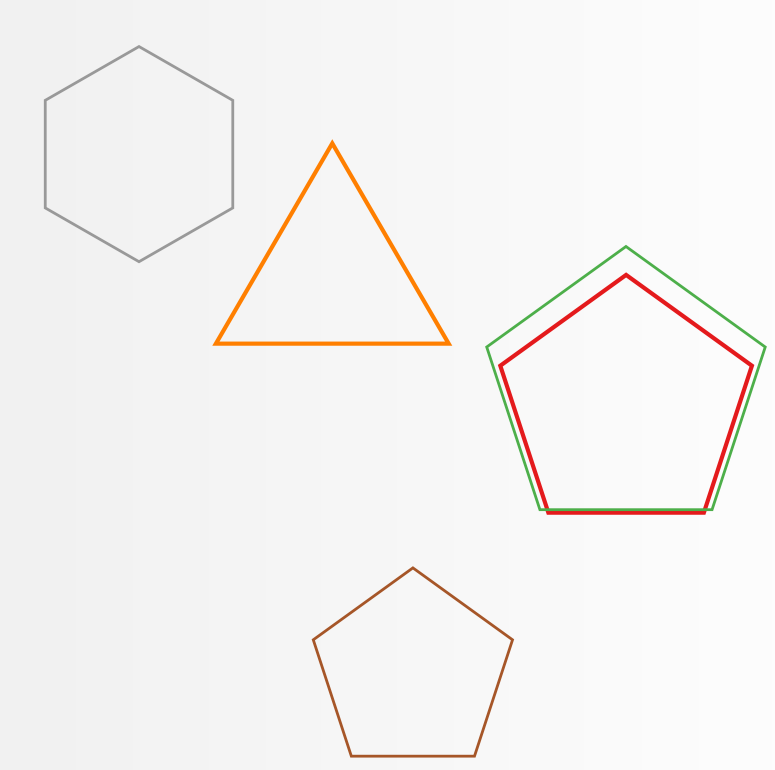[{"shape": "pentagon", "thickness": 1.5, "radius": 0.85, "center": [0.808, 0.472]}, {"shape": "pentagon", "thickness": 1, "radius": 0.94, "center": [0.808, 0.491]}, {"shape": "triangle", "thickness": 1.5, "radius": 0.87, "center": [0.429, 0.64]}, {"shape": "pentagon", "thickness": 1, "radius": 0.68, "center": [0.533, 0.127]}, {"shape": "hexagon", "thickness": 1, "radius": 0.7, "center": [0.179, 0.8]}]